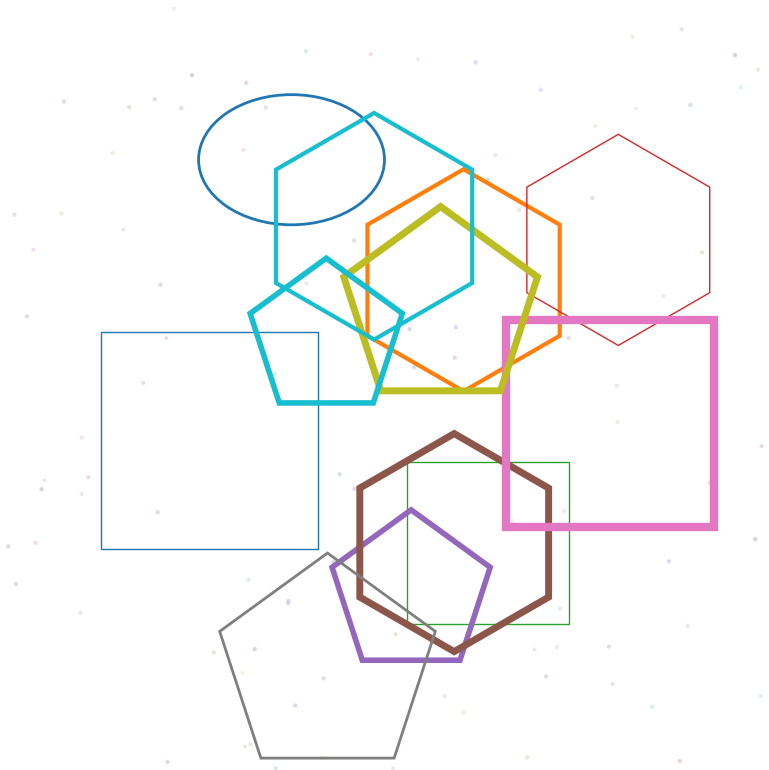[{"shape": "square", "thickness": 0.5, "radius": 0.7, "center": [0.272, 0.428]}, {"shape": "oval", "thickness": 1, "radius": 0.6, "center": [0.379, 0.793]}, {"shape": "hexagon", "thickness": 1.5, "radius": 0.72, "center": [0.602, 0.636]}, {"shape": "square", "thickness": 0.5, "radius": 0.53, "center": [0.634, 0.295]}, {"shape": "hexagon", "thickness": 0.5, "radius": 0.69, "center": [0.803, 0.688]}, {"shape": "pentagon", "thickness": 2, "radius": 0.54, "center": [0.534, 0.23]}, {"shape": "hexagon", "thickness": 2.5, "radius": 0.71, "center": [0.59, 0.295]}, {"shape": "square", "thickness": 3, "radius": 0.67, "center": [0.792, 0.45]}, {"shape": "pentagon", "thickness": 1, "radius": 0.74, "center": [0.425, 0.135]}, {"shape": "pentagon", "thickness": 2.5, "radius": 0.66, "center": [0.572, 0.599]}, {"shape": "hexagon", "thickness": 1.5, "radius": 0.74, "center": [0.486, 0.706]}, {"shape": "pentagon", "thickness": 2, "radius": 0.52, "center": [0.424, 0.561]}]